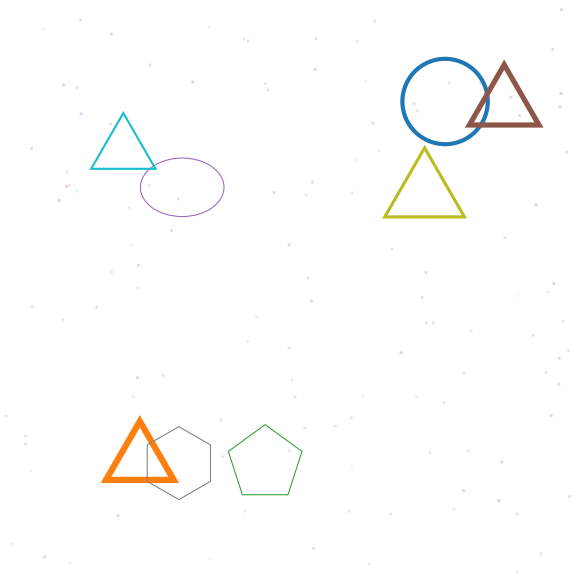[{"shape": "circle", "thickness": 2, "radius": 0.37, "center": [0.771, 0.823]}, {"shape": "triangle", "thickness": 3, "radius": 0.34, "center": [0.242, 0.202]}, {"shape": "pentagon", "thickness": 0.5, "radius": 0.34, "center": [0.459, 0.197]}, {"shape": "oval", "thickness": 0.5, "radius": 0.36, "center": [0.315, 0.675]}, {"shape": "triangle", "thickness": 2.5, "radius": 0.35, "center": [0.873, 0.817]}, {"shape": "hexagon", "thickness": 0.5, "radius": 0.32, "center": [0.31, 0.197]}, {"shape": "triangle", "thickness": 1.5, "radius": 0.4, "center": [0.735, 0.663]}, {"shape": "triangle", "thickness": 1, "radius": 0.32, "center": [0.214, 0.739]}]